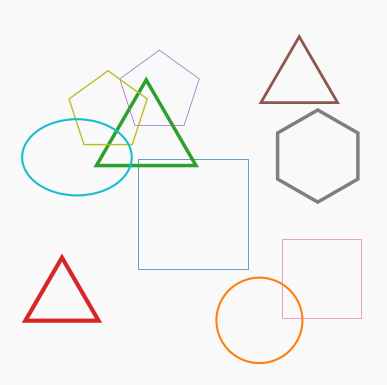[{"shape": "square", "thickness": 0.5, "radius": 0.71, "center": [0.497, 0.444]}, {"shape": "circle", "thickness": 1.5, "radius": 0.55, "center": [0.669, 0.168]}, {"shape": "triangle", "thickness": 2.5, "radius": 0.74, "center": [0.377, 0.644]}, {"shape": "triangle", "thickness": 3, "radius": 0.55, "center": [0.16, 0.222]}, {"shape": "pentagon", "thickness": 0.5, "radius": 0.54, "center": [0.412, 0.762]}, {"shape": "triangle", "thickness": 2, "radius": 0.57, "center": [0.772, 0.791]}, {"shape": "square", "thickness": 0.5, "radius": 0.51, "center": [0.829, 0.278]}, {"shape": "hexagon", "thickness": 2.5, "radius": 0.6, "center": [0.82, 0.595]}, {"shape": "pentagon", "thickness": 1, "radius": 0.53, "center": [0.279, 0.71]}, {"shape": "oval", "thickness": 1.5, "radius": 0.71, "center": [0.199, 0.591]}]